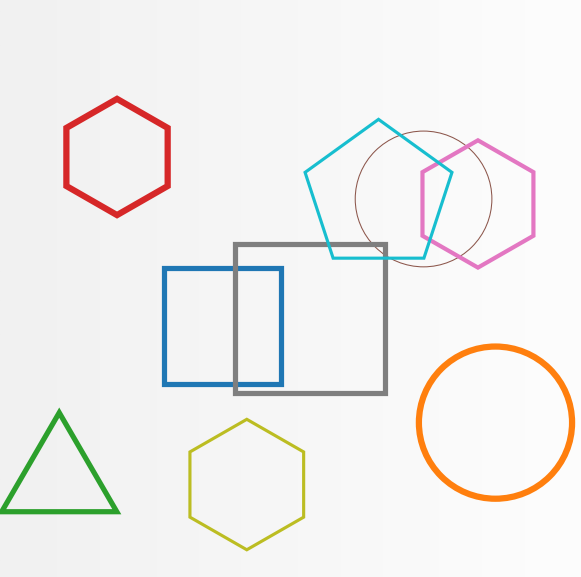[{"shape": "square", "thickness": 2.5, "radius": 0.5, "center": [0.383, 0.435]}, {"shape": "circle", "thickness": 3, "radius": 0.66, "center": [0.852, 0.267]}, {"shape": "triangle", "thickness": 2.5, "radius": 0.57, "center": [0.102, 0.17]}, {"shape": "hexagon", "thickness": 3, "radius": 0.5, "center": [0.201, 0.727]}, {"shape": "circle", "thickness": 0.5, "radius": 0.59, "center": [0.729, 0.655]}, {"shape": "hexagon", "thickness": 2, "radius": 0.55, "center": [0.822, 0.646]}, {"shape": "square", "thickness": 2.5, "radius": 0.65, "center": [0.534, 0.448]}, {"shape": "hexagon", "thickness": 1.5, "radius": 0.56, "center": [0.425, 0.16]}, {"shape": "pentagon", "thickness": 1.5, "radius": 0.66, "center": [0.651, 0.66]}]